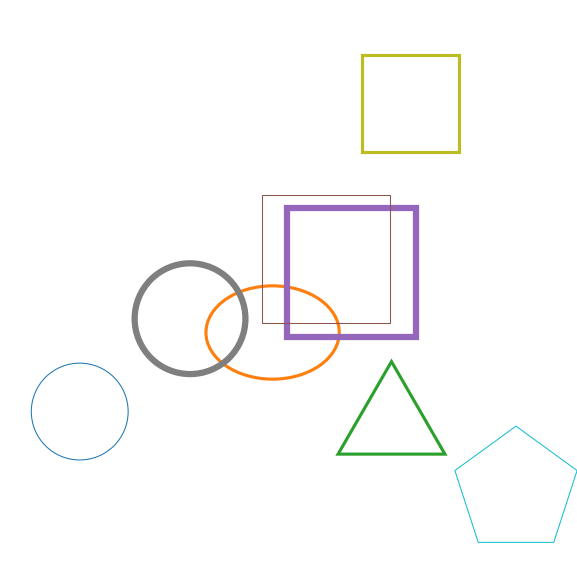[{"shape": "circle", "thickness": 0.5, "radius": 0.42, "center": [0.138, 0.286]}, {"shape": "oval", "thickness": 1.5, "radius": 0.58, "center": [0.472, 0.423]}, {"shape": "triangle", "thickness": 1.5, "radius": 0.53, "center": [0.678, 0.266]}, {"shape": "square", "thickness": 3, "radius": 0.56, "center": [0.608, 0.527]}, {"shape": "square", "thickness": 0.5, "radius": 0.56, "center": [0.564, 0.551]}, {"shape": "circle", "thickness": 3, "radius": 0.48, "center": [0.329, 0.447]}, {"shape": "square", "thickness": 1.5, "radius": 0.42, "center": [0.711, 0.82]}, {"shape": "pentagon", "thickness": 0.5, "radius": 0.56, "center": [0.893, 0.15]}]